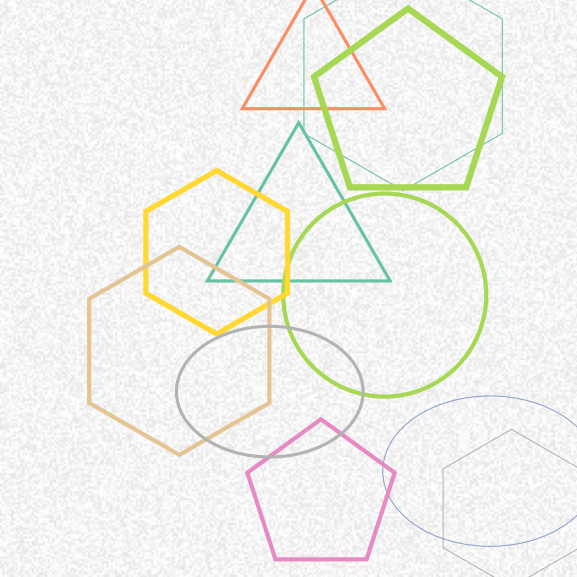[{"shape": "hexagon", "thickness": 0.5, "radius": 0.99, "center": [0.698, 0.867]}, {"shape": "triangle", "thickness": 1.5, "radius": 0.91, "center": [0.517, 0.604]}, {"shape": "triangle", "thickness": 1.5, "radius": 0.71, "center": [0.543, 0.882]}, {"shape": "oval", "thickness": 0.5, "radius": 0.93, "center": [0.849, 0.183]}, {"shape": "pentagon", "thickness": 2, "radius": 0.67, "center": [0.556, 0.139]}, {"shape": "pentagon", "thickness": 3, "radius": 0.86, "center": [0.707, 0.813]}, {"shape": "circle", "thickness": 2, "radius": 0.88, "center": [0.666, 0.488]}, {"shape": "hexagon", "thickness": 2.5, "radius": 0.71, "center": [0.375, 0.562]}, {"shape": "hexagon", "thickness": 2, "radius": 0.9, "center": [0.31, 0.392]}, {"shape": "hexagon", "thickness": 0.5, "radius": 0.68, "center": [0.886, 0.119]}, {"shape": "oval", "thickness": 1.5, "radius": 0.81, "center": [0.467, 0.321]}]